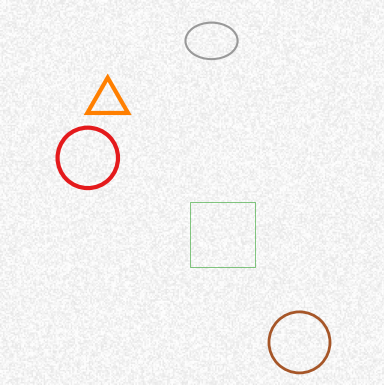[{"shape": "circle", "thickness": 3, "radius": 0.39, "center": [0.228, 0.59]}, {"shape": "square", "thickness": 0.5, "radius": 0.42, "center": [0.578, 0.391]}, {"shape": "triangle", "thickness": 3, "radius": 0.31, "center": [0.28, 0.737]}, {"shape": "circle", "thickness": 2, "radius": 0.4, "center": [0.778, 0.111]}, {"shape": "oval", "thickness": 1.5, "radius": 0.34, "center": [0.549, 0.894]}]